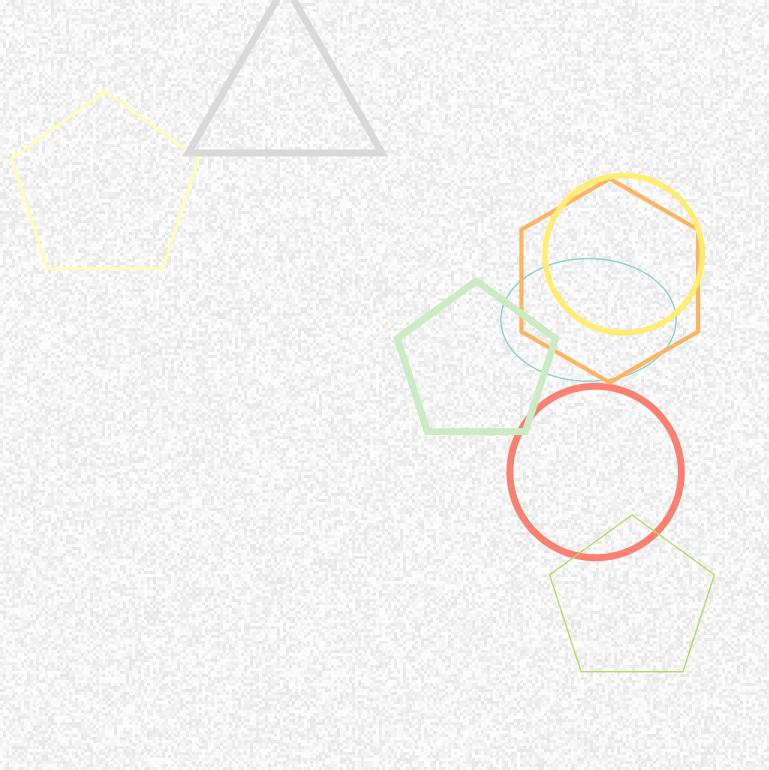[{"shape": "oval", "thickness": 0.5, "radius": 0.57, "center": [0.764, 0.585]}, {"shape": "pentagon", "thickness": 1, "radius": 0.64, "center": [0.137, 0.754]}, {"shape": "circle", "thickness": 2.5, "radius": 0.56, "center": [0.774, 0.387]}, {"shape": "hexagon", "thickness": 1.5, "radius": 0.66, "center": [0.792, 0.636]}, {"shape": "pentagon", "thickness": 0.5, "radius": 0.56, "center": [0.821, 0.219]}, {"shape": "triangle", "thickness": 2.5, "radius": 0.73, "center": [0.37, 0.874]}, {"shape": "pentagon", "thickness": 2.5, "radius": 0.54, "center": [0.619, 0.527]}, {"shape": "circle", "thickness": 2, "radius": 0.51, "center": [0.81, 0.67]}]